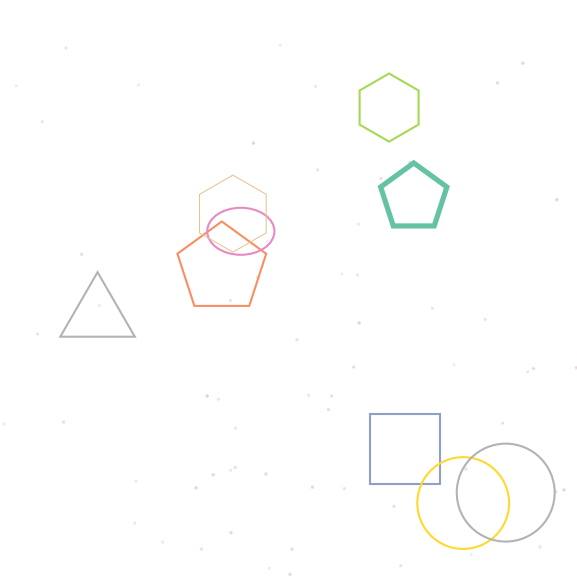[{"shape": "pentagon", "thickness": 2.5, "radius": 0.3, "center": [0.716, 0.657]}, {"shape": "pentagon", "thickness": 1, "radius": 0.4, "center": [0.384, 0.535]}, {"shape": "square", "thickness": 1, "radius": 0.31, "center": [0.701, 0.221]}, {"shape": "oval", "thickness": 1, "radius": 0.29, "center": [0.417, 0.599]}, {"shape": "hexagon", "thickness": 1, "radius": 0.29, "center": [0.674, 0.813]}, {"shape": "circle", "thickness": 1, "radius": 0.4, "center": [0.802, 0.128]}, {"shape": "hexagon", "thickness": 0.5, "radius": 0.33, "center": [0.403, 0.629]}, {"shape": "triangle", "thickness": 1, "radius": 0.37, "center": [0.169, 0.453]}, {"shape": "circle", "thickness": 1, "radius": 0.42, "center": [0.876, 0.146]}]